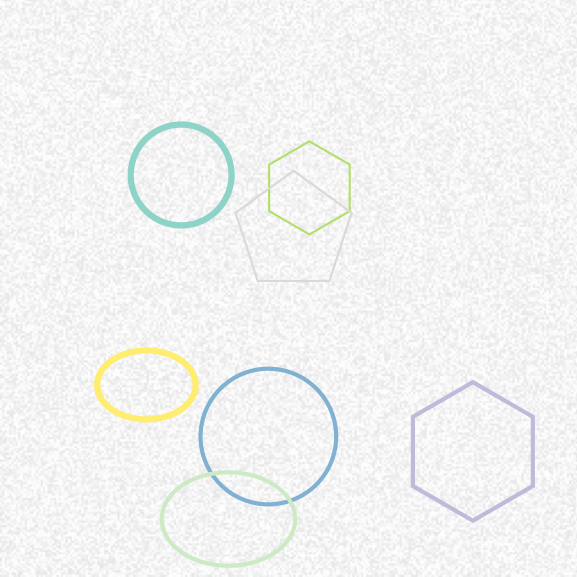[{"shape": "circle", "thickness": 3, "radius": 0.44, "center": [0.314, 0.696]}, {"shape": "hexagon", "thickness": 2, "radius": 0.6, "center": [0.819, 0.217]}, {"shape": "circle", "thickness": 2, "radius": 0.59, "center": [0.465, 0.243]}, {"shape": "hexagon", "thickness": 1, "radius": 0.4, "center": [0.536, 0.674]}, {"shape": "pentagon", "thickness": 1, "radius": 0.53, "center": [0.508, 0.598]}, {"shape": "oval", "thickness": 2, "radius": 0.58, "center": [0.396, 0.1]}, {"shape": "oval", "thickness": 3, "radius": 0.43, "center": [0.254, 0.333]}]